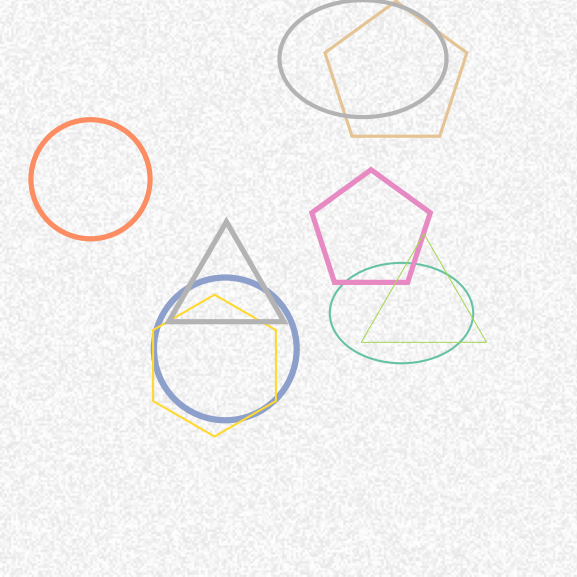[{"shape": "oval", "thickness": 1, "radius": 0.62, "center": [0.695, 0.457]}, {"shape": "circle", "thickness": 2.5, "radius": 0.52, "center": [0.157, 0.689]}, {"shape": "circle", "thickness": 3, "radius": 0.62, "center": [0.39, 0.395]}, {"shape": "pentagon", "thickness": 2.5, "radius": 0.54, "center": [0.643, 0.597]}, {"shape": "triangle", "thickness": 0.5, "radius": 0.63, "center": [0.734, 0.469]}, {"shape": "hexagon", "thickness": 1, "radius": 0.61, "center": [0.371, 0.366]}, {"shape": "pentagon", "thickness": 1.5, "radius": 0.65, "center": [0.685, 0.868]}, {"shape": "triangle", "thickness": 2.5, "radius": 0.58, "center": [0.392, 0.5]}, {"shape": "oval", "thickness": 2, "radius": 0.72, "center": [0.629, 0.898]}]